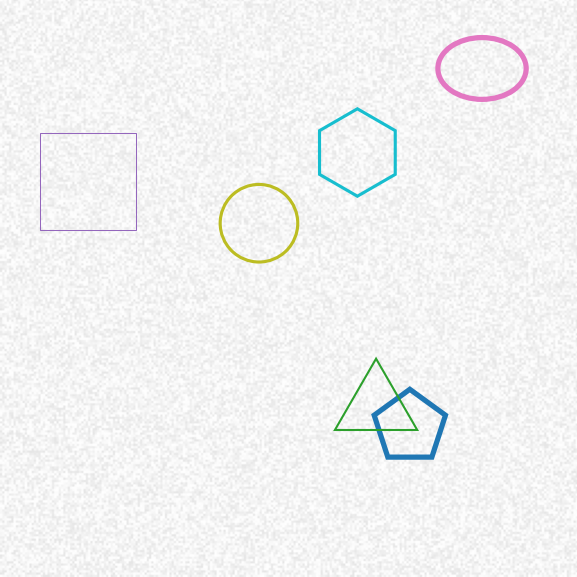[{"shape": "pentagon", "thickness": 2.5, "radius": 0.32, "center": [0.71, 0.26]}, {"shape": "triangle", "thickness": 1, "radius": 0.41, "center": [0.651, 0.296]}, {"shape": "square", "thickness": 0.5, "radius": 0.42, "center": [0.152, 0.685]}, {"shape": "oval", "thickness": 2.5, "radius": 0.38, "center": [0.835, 0.881]}, {"shape": "circle", "thickness": 1.5, "radius": 0.34, "center": [0.448, 0.613]}, {"shape": "hexagon", "thickness": 1.5, "radius": 0.38, "center": [0.619, 0.735]}]